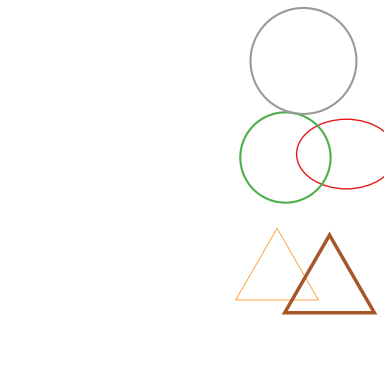[{"shape": "oval", "thickness": 1, "radius": 0.65, "center": [0.9, 0.6]}, {"shape": "circle", "thickness": 1.5, "radius": 0.59, "center": [0.741, 0.591]}, {"shape": "triangle", "thickness": 0.5, "radius": 0.62, "center": [0.72, 0.283]}, {"shape": "triangle", "thickness": 2.5, "radius": 0.67, "center": [0.856, 0.255]}, {"shape": "circle", "thickness": 1.5, "radius": 0.69, "center": [0.788, 0.842]}]